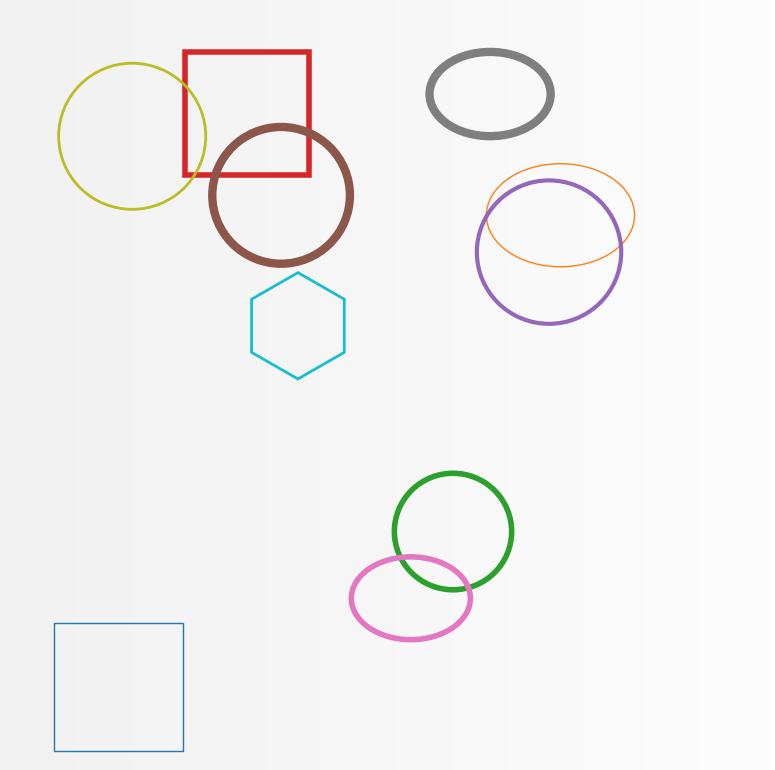[{"shape": "square", "thickness": 0.5, "radius": 0.42, "center": [0.153, 0.108]}, {"shape": "oval", "thickness": 0.5, "radius": 0.48, "center": [0.723, 0.72]}, {"shape": "circle", "thickness": 2, "radius": 0.38, "center": [0.585, 0.31]}, {"shape": "square", "thickness": 2, "radius": 0.4, "center": [0.319, 0.853]}, {"shape": "circle", "thickness": 1.5, "radius": 0.47, "center": [0.708, 0.673]}, {"shape": "circle", "thickness": 3, "radius": 0.44, "center": [0.363, 0.746]}, {"shape": "oval", "thickness": 2, "radius": 0.38, "center": [0.53, 0.223]}, {"shape": "oval", "thickness": 3, "radius": 0.39, "center": [0.632, 0.878]}, {"shape": "circle", "thickness": 1, "radius": 0.47, "center": [0.171, 0.823]}, {"shape": "hexagon", "thickness": 1, "radius": 0.35, "center": [0.384, 0.577]}]